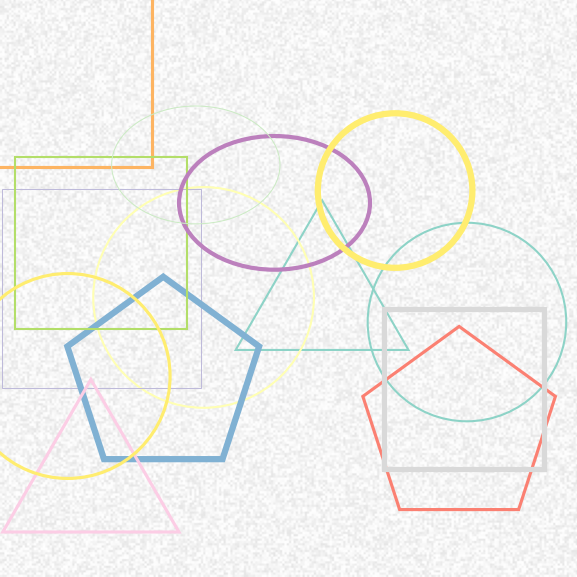[{"shape": "circle", "thickness": 1, "radius": 0.86, "center": [0.809, 0.442]}, {"shape": "triangle", "thickness": 1, "radius": 0.86, "center": [0.558, 0.48]}, {"shape": "circle", "thickness": 1, "radius": 0.96, "center": [0.353, 0.484]}, {"shape": "square", "thickness": 0.5, "radius": 0.86, "center": [0.176, 0.5]}, {"shape": "pentagon", "thickness": 1.5, "radius": 0.88, "center": [0.795, 0.259]}, {"shape": "pentagon", "thickness": 3, "radius": 0.87, "center": [0.283, 0.345]}, {"shape": "square", "thickness": 1.5, "radius": 0.76, "center": [0.112, 0.861]}, {"shape": "square", "thickness": 1, "radius": 0.75, "center": [0.174, 0.579]}, {"shape": "triangle", "thickness": 1.5, "radius": 0.88, "center": [0.157, 0.166]}, {"shape": "square", "thickness": 2.5, "radius": 0.7, "center": [0.803, 0.325]}, {"shape": "oval", "thickness": 2, "radius": 0.83, "center": [0.475, 0.648]}, {"shape": "oval", "thickness": 0.5, "radius": 0.73, "center": [0.339, 0.714]}, {"shape": "circle", "thickness": 3, "radius": 0.67, "center": [0.684, 0.669]}, {"shape": "circle", "thickness": 1.5, "radius": 0.89, "center": [0.117, 0.348]}]